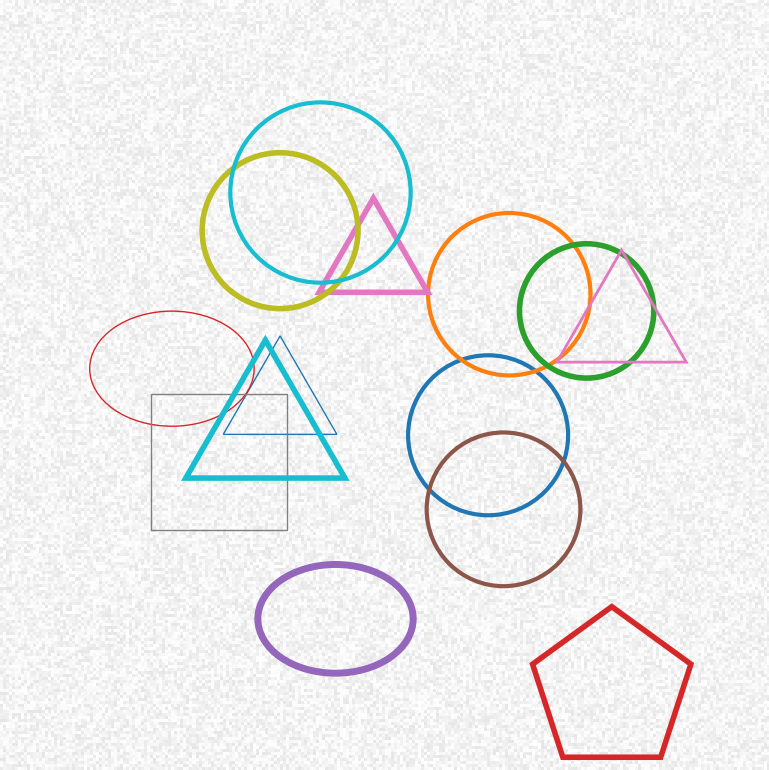[{"shape": "circle", "thickness": 1.5, "radius": 0.52, "center": [0.634, 0.435]}, {"shape": "triangle", "thickness": 0.5, "radius": 0.43, "center": [0.364, 0.478]}, {"shape": "circle", "thickness": 1.5, "radius": 0.53, "center": [0.661, 0.618]}, {"shape": "circle", "thickness": 2, "radius": 0.44, "center": [0.762, 0.596]}, {"shape": "oval", "thickness": 0.5, "radius": 0.53, "center": [0.223, 0.521]}, {"shape": "pentagon", "thickness": 2, "radius": 0.54, "center": [0.794, 0.104]}, {"shape": "oval", "thickness": 2.5, "radius": 0.5, "center": [0.436, 0.196]}, {"shape": "circle", "thickness": 1.5, "radius": 0.5, "center": [0.654, 0.339]}, {"shape": "triangle", "thickness": 1, "radius": 0.48, "center": [0.807, 0.578]}, {"shape": "triangle", "thickness": 2, "radius": 0.41, "center": [0.485, 0.661]}, {"shape": "square", "thickness": 0.5, "radius": 0.44, "center": [0.284, 0.4]}, {"shape": "circle", "thickness": 2, "radius": 0.51, "center": [0.364, 0.7]}, {"shape": "circle", "thickness": 1.5, "radius": 0.59, "center": [0.416, 0.75]}, {"shape": "triangle", "thickness": 2, "radius": 0.6, "center": [0.345, 0.439]}]